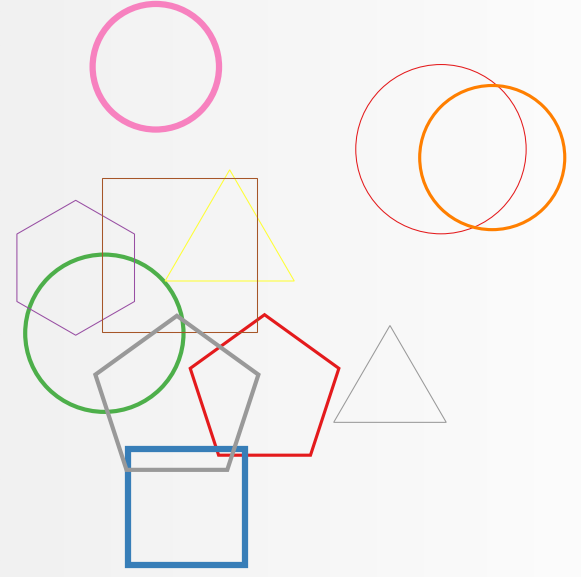[{"shape": "circle", "thickness": 0.5, "radius": 0.73, "center": [0.759, 0.741]}, {"shape": "pentagon", "thickness": 1.5, "radius": 0.67, "center": [0.455, 0.32]}, {"shape": "square", "thickness": 3, "radius": 0.5, "center": [0.321, 0.121]}, {"shape": "circle", "thickness": 2, "radius": 0.68, "center": [0.18, 0.422]}, {"shape": "hexagon", "thickness": 0.5, "radius": 0.58, "center": [0.13, 0.535]}, {"shape": "circle", "thickness": 1.5, "radius": 0.62, "center": [0.847, 0.726]}, {"shape": "triangle", "thickness": 0.5, "radius": 0.64, "center": [0.395, 0.577]}, {"shape": "square", "thickness": 0.5, "radius": 0.66, "center": [0.309, 0.558]}, {"shape": "circle", "thickness": 3, "radius": 0.54, "center": [0.268, 0.884]}, {"shape": "pentagon", "thickness": 2, "radius": 0.74, "center": [0.304, 0.305]}, {"shape": "triangle", "thickness": 0.5, "radius": 0.56, "center": [0.671, 0.324]}]